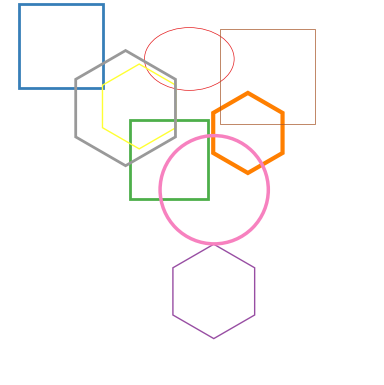[{"shape": "oval", "thickness": 0.5, "radius": 0.58, "center": [0.492, 0.847]}, {"shape": "square", "thickness": 2, "radius": 0.54, "center": [0.158, 0.881]}, {"shape": "square", "thickness": 2, "radius": 0.51, "center": [0.44, 0.586]}, {"shape": "hexagon", "thickness": 1, "radius": 0.61, "center": [0.555, 0.243]}, {"shape": "hexagon", "thickness": 3, "radius": 0.52, "center": [0.644, 0.655]}, {"shape": "hexagon", "thickness": 1, "radius": 0.55, "center": [0.362, 0.723]}, {"shape": "square", "thickness": 0.5, "radius": 0.62, "center": [0.694, 0.801]}, {"shape": "circle", "thickness": 2.5, "radius": 0.7, "center": [0.556, 0.507]}, {"shape": "hexagon", "thickness": 2, "radius": 0.75, "center": [0.326, 0.719]}]